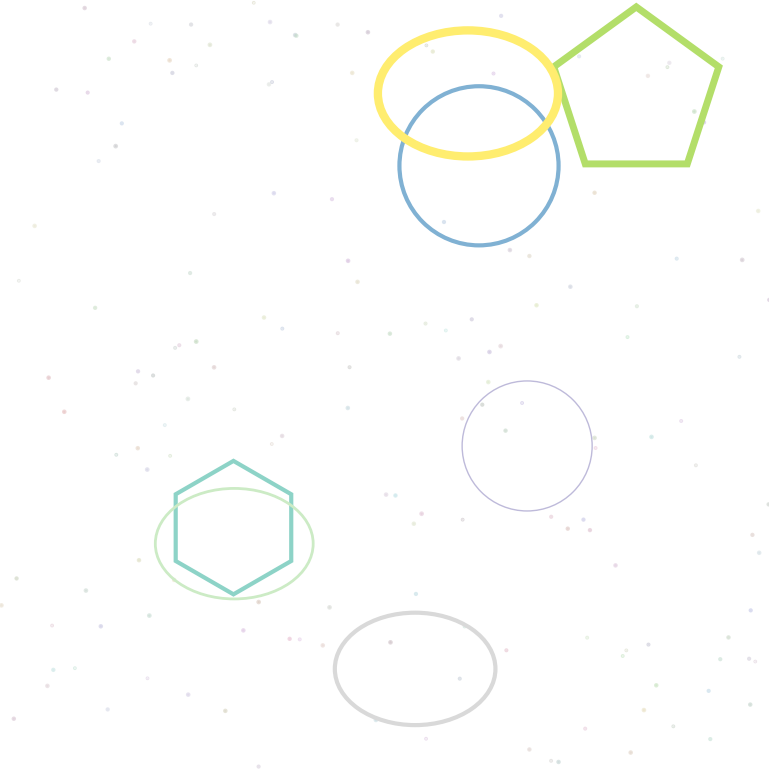[{"shape": "hexagon", "thickness": 1.5, "radius": 0.43, "center": [0.303, 0.315]}, {"shape": "circle", "thickness": 0.5, "radius": 0.42, "center": [0.685, 0.421]}, {"shape": "circle", "thickness": 1.5, "radius": 0.52, "center": [0.622, 0.785]}, {"shape": "pentagon", "thickness": 2.5, "radius": 0.56, "center": [0.826, 0.878]}, {"shape": "oval", "thickness": 1.5, "radius": 0.52, "center": [0.539, 0.131]}, {"shape": "oval", "thickness": 1, "radius": 0.51, "center": [0.304, 0.294]}, {"shape": "oval", "thickness": 3, "radius": 0.58, "center": [0.608, 0.879]}]